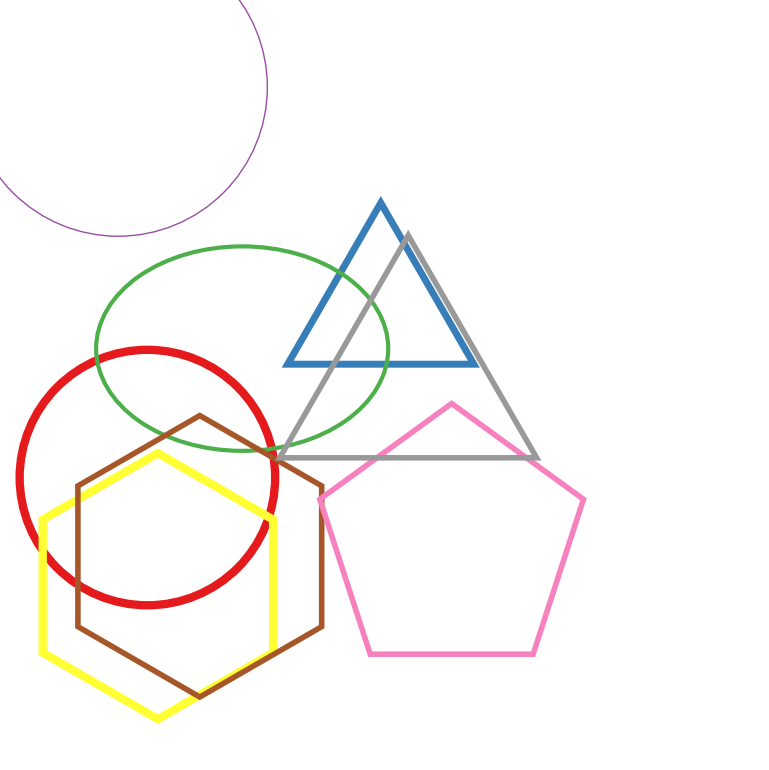[{"shape": "circle", "thickness": 3, "radius": 0.83, "center": [0.191, 0.38]}, {"shape": "triangle", "thickness": 2.5, "radius": 0.7, "center": [0.495, 0.597]}, {"shape": "oval", "thickness": 1.5, "radius": 0.95, "center": [0.315, 0.547]}, {"shape": "circle", "thickness": 0.5, "radius": 0.97, "center": [0.153, 0.887]}, {"shape": "hexagon", "thickness": 3, "radius": 0.86, "center": [0.205, 0.239]}, {"shape": "hexagon", "thickness": 2, "radius": 0.91, "center": [0.259, 0.278]}, {"shape": "pentagon", "thickness": 2, "radius": 0.9, "center": [0.587, 0.296]}, {"shape": "triangle", "thickness": 2, "radius": 0.96, "center": [0.53, 0.502]}]